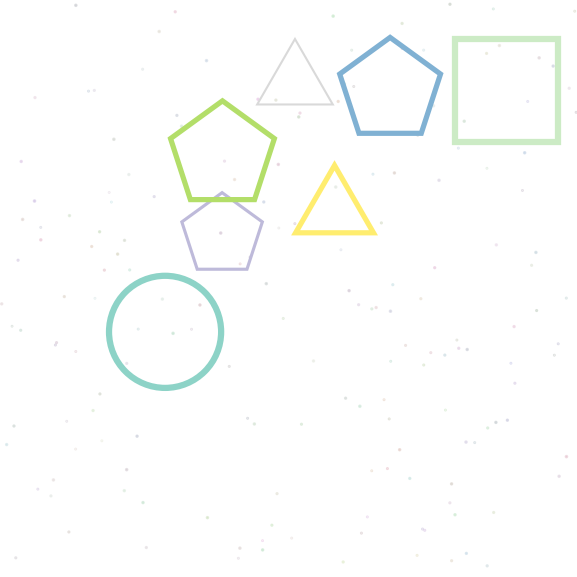[{"shape": "circle", "thickness": 3, "radius": 0.49, "center": [0.286, 0.425]}, {"shape": "pentagon", "thickness": 1.5, "radius": 0.37, "center": [0.385, 0.592]}, {"shape": "pentagon", "thickness": 2.5, "radius": 0.46, "center": [0.676, 0.843]}, {"shape": "pentagon", "thickness": 2.5, "radius": 0.47, "center": [0.385, 0.73]}, {"shape": "triangle", "thickness": 1, "radius": 0.38, "center": [0.511, 0.856]}, {"shape": "square", "thickness": 3, "radius": 0.45, "center": [0.878, 0.842]}, {"shape": "triangle", "thickness": 2.5, "radius": 0.39, "center": [0.579, 0.635]}]